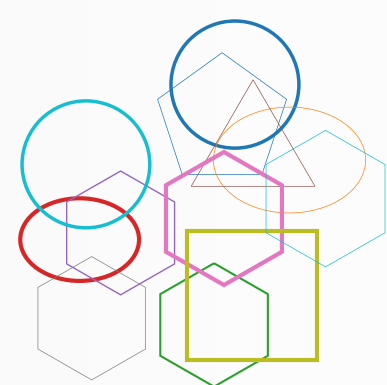[{"shape": "circle", "thickness": 2.5, "radius": 0.83, "center": [0.606, 0.78]}, {"shape": "pentagon", "thickness": 0.5, "radius": 0.87, "center": [0.573, 0.688]}, {"shape": "oval", "thickness": 0.5, "radius": 0.98, "center": [0.747, 0.584]}, {"shape": "hexagon", "thickness": 1.5, "radius": 0.8, "center": [0.552, 0.156]}, {"shape": "oval", "thickness": 3, "radius": 0.77, "center": [0.206, 0.378]}, {"shape": "hexagon", "thickness": 1, "radius": 0.8, "center": [0.311, 0.395]}, {"shape": "triangle", "thickness": 0.5, "radius": 0.92, "center": [0.653, 0.608]}, {"shape": "hexagon", "thickness": 3, "radius": 0.86, "center": [0.578, 0.432]}, {"shape": "hexagon", "thickness": 0.5, "radius": 0.8, "center": [0.237, 0.173]}, {"shape": "square", "thickness": 3, "radius": 0.84, "center": [0.65, 0.233]}, {"shape": "hexagon", "thickness": 0.5, "radius": 0.89, "center": [0.84, 0.484]}, {"shape": "circle", "thickness": 2.5, "radius": 0.82, "center": [0.222, 0.573]}]